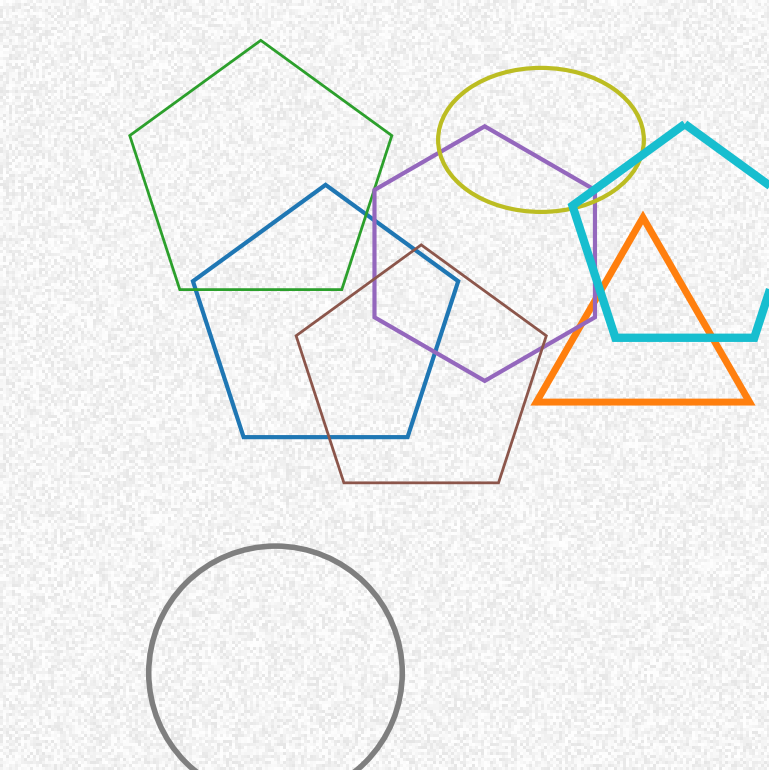[{"shape": "pentagon", "thickness": 1.5, "radius": 0.91, "center": [0.423, 0.579]}, {"shape": "triangle", "thickness": 2.5, "radius": 0.8, "center": [0.835, 0.558]}, {"shape": "pentagon", "thickness": 1, "radius": 0.89, "center": [0.339, 0.769]}, {"shape": "hexagon", "thickness": 1.5, "radius": 0.83, "center": [0.63, 0.671]}, {"shape": "pentagon", "thickness": 1, "radius": 0.85, "center": [0.547, 0.511]}, {"shape": "circle", "thickness": 2, "radius": 0.82, "center": [0.358, 0.126]}, {"shape": "oval", "thickness": 1.5, "radius": 0.67, "center": [0.703, 0.818]}, {"shape": "pentagon", "thickness": 3, "radius": 0.77, "center": [0.889, 0.685]}]